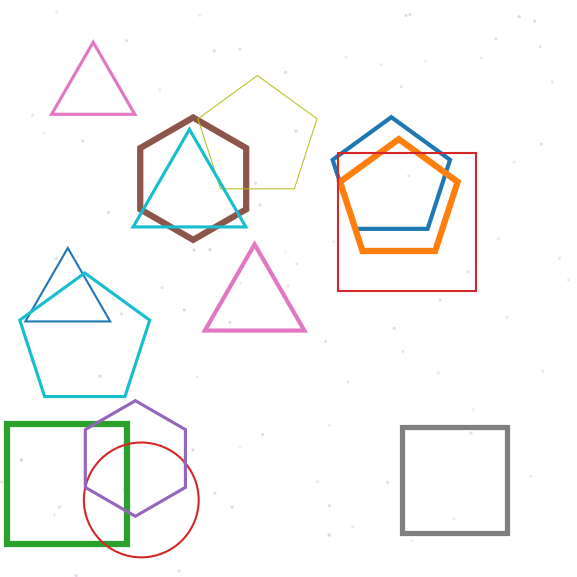[{"shape": "pentagon", "thickness": 2, "radius": 0.53, "center": [0.678, 0.689]}, {"shape": "triangle", "thickness": 1, "radius": 0.42, "center": [0.117, 0.485]}, {"shape": "pentagon", "thickness": 3, "radius": 0.54, "center": [0.691, 0.651]}, {"shape": "square", "thickness": 3, "radius": 0.52, "center": [0.117, 0.161]}, {"shape": "circle", "thickness": 1, "radius": 0.5, "center": [0.245, 0.133]}, {"shape": "square", "thickness": 1, "radius": 0.6, "center": [0.705, 0.615]}, {"shape": "hexagon", "thickness": 1.5, "radius": 0.5, "center": [0.234, 0.205]}, {"shape": "hexagon", "thickness": 3, "radius": 0.53, "center": [0.335, 0.69]}, {"shape": "triangle", "thickness": 1.5, "radius": 0.42, "center": [0.161, 0.843]}, {"shape": "triangle", "thickness": 2, "radius": 0.5, "center": [0.441, 0.476]}, {"shape": "square", "thickness": 2.5, "radius": 0.46, "center": [0.787, 0.168]}, {"shape": "pentagon", "thickness": 0.5, "radius": 0.54, "center": [0.446, 0.76]}, {"shape": "triangle", "thickness": 1.5, "radius": 0.56, "center": [0.328, 0.662]}, {"shape": "pentagon", "thickness": 1.5, "radius": 0.59, "center": [0.147, 0.408]}]